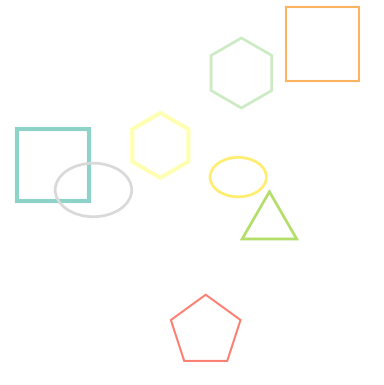[{"shape": "square", "thickness": 3, "radius": 0.47, "center": [0.138, 0.571]}, {"shape": "hexagon", "thickness": 3, "radius": 0.42, "center": [0.416, 0.622]}, {"shape": "pentagon", "thickness": 1.5, "radius": 0.48, "center": [0.534, 0.139]}, {"shape": "square", "thickness": 1.5, "radius": 0.48, "center": [0.838, 0.885]}, {"shape": "triangle", "thickness": 2, "radius": 0.41, "center": [0.7, 0.42]}, {"shape": "oval", "thickness": 2, "radius": 0.5, "center": [0.243, 0.507]}, {"shape": "hexagon", "thickness": 2, "radius": 0.45, "center": [0.627, 0.81]}, {"shape": "oval", "thickness": 2, "radius": 0.37, "center": [0.619, 0.54]}]